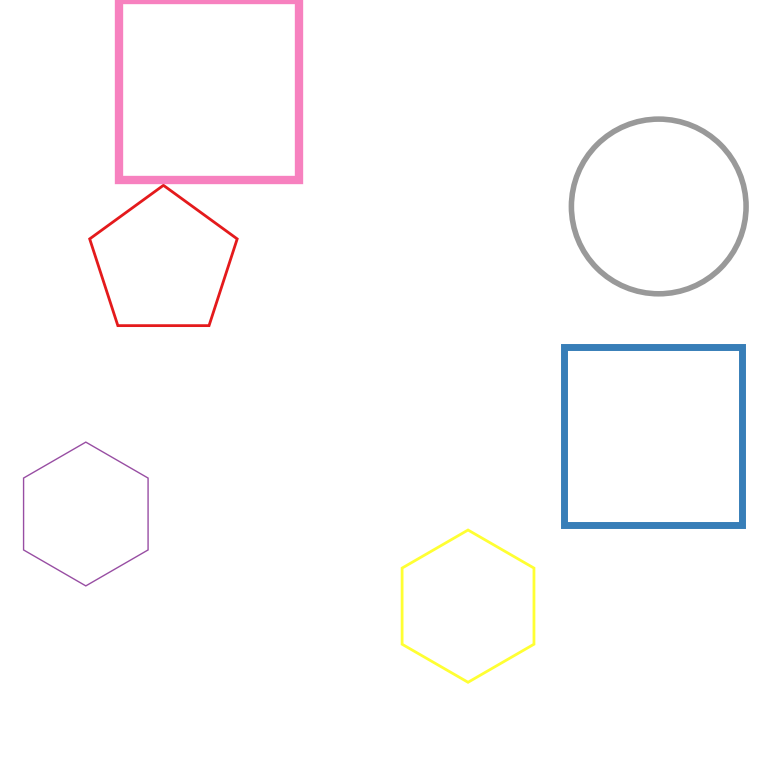[{"shape": "pentagon", "thickness": 1, "radius": 0.5, "center": [0.212, 0.659]}, {"shape": "square", "thickness": 2.5, "radius": 0.58, "center": [0.848, 0.434]}, {"shape": "hexagon", "thickness": 0.5, "radius": 0.47, "center": [0.111, 0.332]}, {"shape": "hexagon", "thickness": 1, "radius": 0.49, "center": [0.608, 0.213]}, {"shape": "square", "thickness": 3, "radius": 0.58, "center": [0.271, 0.883]}, {"shape": "circle", "thickness": 2, "radius": 0.57, "center": [0.856, 0.732]}]